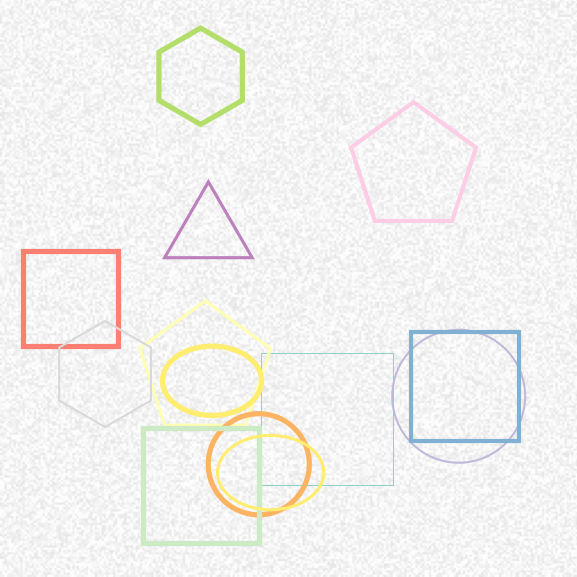[{"shape": "square", "thickness": 0.5, "radius": 0.57, "center": [0.566, 0.273]}, {"shape": "pentagon", "thickness": 1.5, "radius": 0.6, "center": [0.355, 0.359]}, {"shape": "circle", "thickness": 1, "radius": 0.58, "center": [0.794, 0.313]}, {"shape": "square", "thickness": 2.5, "radius": 0.41, "center": [0.122, 0.482]}, {"shape": "square", "thickness": 2, "radius": 0.47, "center": [0.805, 0.33]}, {"shape": "circle", "thickness": 2.5, "radius": 0.44, "center": [0.448, 0.195]}, {"shape": "hexagon", "thickness": 2.5, "radius": 0.42, "center": [0.347, 0.867]}, {"shape": "pentagon", "thickness": 2, "radius": 0.57, "center": [0.716, 0.709]}, {"shape": "hexagon", "thickness": 1, "radius": 0.46, "center": [0.182, 0.351]}, {"shape": "triangle", "thickness": 1.5, "radius": 0.44, "center": [0.361, 0.597]}, {"shape": "square", "thickness": 2.5, "radius": 0.5, "center": [0.348, 0.159]}, {"shape": "oval", "thickness": 1.5, "radius": 0.46, "center": [0.469, 0.181]}, {"shape": "oval", "thickness": 2.5, "radius": 0.43, "center": [0.367, 0.34]}]